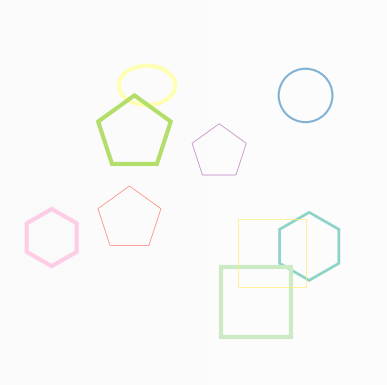[{"shape": "hexagon", "thickness": 2, "radius": 0.44, "center": [0.798, 0.36]}, {"shape": "oval", "thickness": 3, "radius": 0.36, "center": [0.379, 0.778]}, {"shape": "pentagon", "thickness": 0.5, "radius": 0.43, "center": [0.334, 0.432]}, {"shape": "circle", "thickness": 1.5, "radius": 0.35, "center": [0.789, 0.752]}, {"shape": "pentagon", "thickness": 3, "radius": 0.49, "center": [0.347, 0.654]}, {"shape": "hexagon", "thickness": 3, "radius": 0.37, "center": [0.133, 0.383]}, {"shape": "pentagon", "thickness": 0.5, "radius": 0.37, "center": [0.566, 0.605]}, {"shape": "square", "thickness": 3, "radius": 0.45, "center": [0.661, 0.215]}, {"shape": "square", "thickness": 0.5, "radius": 0.44, "center": [0.702, 0.343]}]